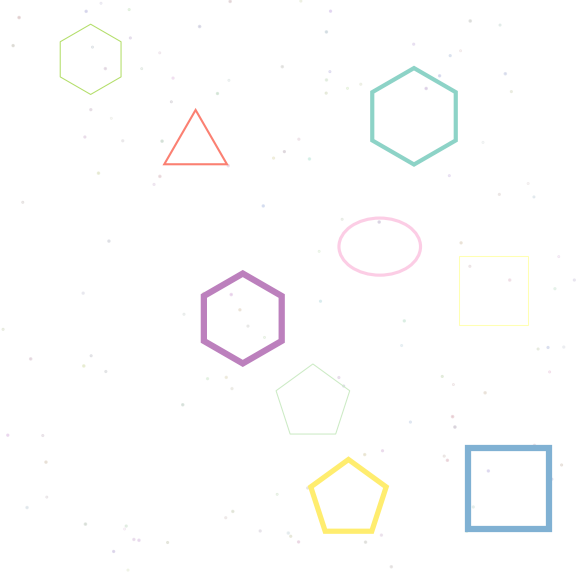[{"shape": "hexagon", "thickness": 2, "radius": 0.42, "center": [0.717, 0.798]}, {"shape": "square", "thickness": 0.5, "radius": 0.3, "center": [0.854, 0.496]}, {"shape": "triangle", "thickness": 1, "radius": 0.31, "center": [0.339, 0.746]}, {"shape": "square", "thickness": 3, "radius": 0.35, "center": [0.881, 0.153]}, {"shape": "hexagon", "thickness": 0.5, "radius": 0.3, "center": [0.157, 0.896]}, {"shape": "oval", "thickness": 1.5, "radius": 0.35, "center": [0.658, 0.572]}, {"shape": "hexagon", "thickness": 3, "radius": 0.39, "center": [0.42, 0.448]}, {"shape": "pentagon", "thickness": 0.5, "radius": 0.34, "center": [0.542, 0.302]}, {"shape": "pentagon", "thickness": 2.5, "radius": 0.34, "center": [0.603, 0.135]}]